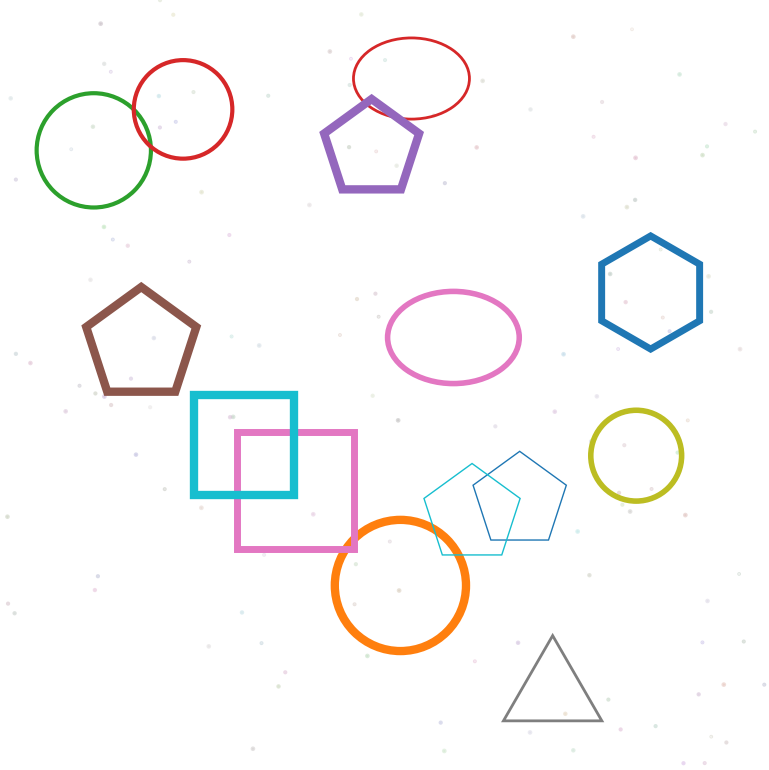[{"shape": "hexagon", "thickness": 2.5, "radius": 0.37, "center": [0.845, 0.62]}, {"shape": "pentagon", "thickness": 0.5, "radius": 0.32, "center": [0.675, 0.35]}, {"shape": "circle", "thickness": 3, "radius": 0.43, "center": [0.52, 0.24]}, {"shape": "circle", "thickness": 1.5, "radius": 0.37, "center": [0.122, 0.805]}, {"shape": "circle", "thickness": 1.5, "radius": 0.32, "center": [0.238, 0.858]}, {"shape": "oval", "thickness": 1, "radius": 0.38, "center": [0.534, 0.898]}, {"shape": "pentagon", "thickness": 3, "radius": 0.32, "center": [0.483, 0.807]}, {"shape": "pentagon", "thickness": 3, "radius": 0.38, "center": [0.183, 0.552]}, {"shape": "square", "thickness": 2.5, "radius": 0.38, "center": [0.384, 0.363]}, {"shape": "oval", "thickness": 2, "radius": 0.43, "center": [0.589, 0.562]}, {"shape": "triangle", "thickness": 1, "radius": 0.37, "center": [0.718, 0.101]}, {"shape": "circle", "thickness": 2, "radius": 0.29, "center": [0.826, 0.408]}, {"shape": "pentagon", "thickness": 0.5, "radius": 0.33, "center": [0.613, 0.332]}, {"shape": "square", "thickness": 3, "radius": 0.32, "center": [0.317, 0.422]}]